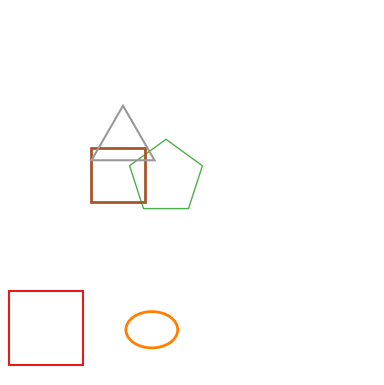[{"shape": "square", "thickness": 1.5, "radius": 0.48, "center": [0.12, 0.147]}, {"shape": "pentagon", "thickness": 1, "radius": 0.5, "center": [0.431, 0.539]}, {"shape": "oval", "thickness": 2, "radius": 0.34, "center": [0.394, 0.144]}, {"shape": "square", "thickness": 2, "radius": 0.35, "center": [0.306, 0.546]}, {"shape": "triangle", "thickness": 1.5, "radius": 0.47, "center": [0.32, 0.631]}]